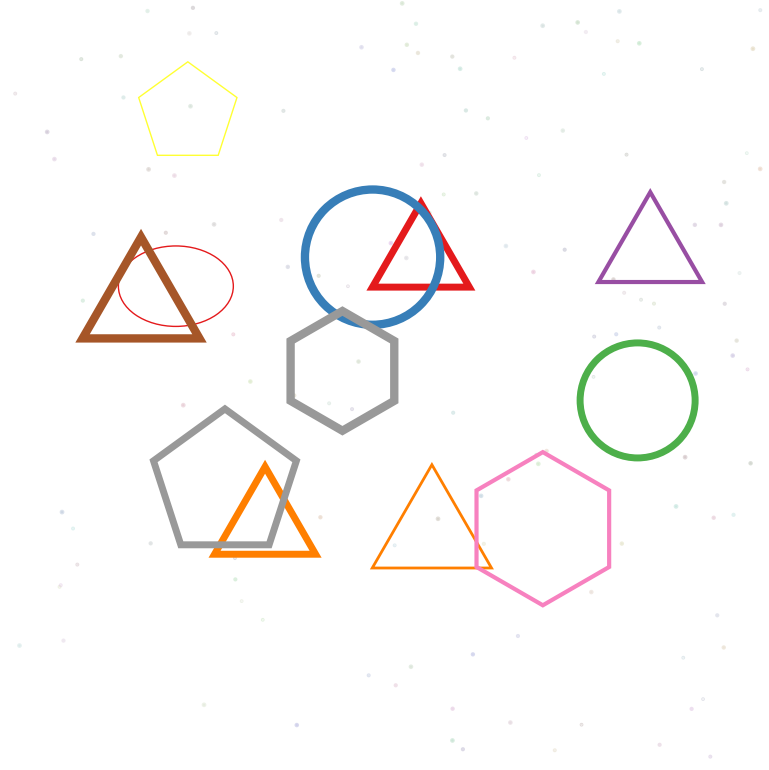[{"shape": "oval", "thickness": 0.5, "radius": 0.37, "center": [0.228, 0.628]}, {"shape": "triangle", "thickness": 2.5, "radius": 0.36, "center": [0.547, 0.663]}, {"shape": "circle", "thickness": 3, "radius": 0.44, "center": [0.484, 0.666]}, {"shape": "circle", "thickness": 2.5, "radius": 0.37, "center": [0.828, 0.48]}, {"shape": "triangle", "thickness": 1.5, "radius": 0.39, "center": [0.844, 0.673]}, {"shape": "triangle", "thickness": 1, "radius": 0.45, "center": [0.561, 0.307]}, {"shape": "triangle", "thickness": 2.5, "radius": 0.38, "center": [0.344, 0.318]}, {"shape": "pentagon", "thickness": 0.5, "radius": 0.34, "center": [0.244, 0.853]}, {"shape": "triangle", "thickness": 3, "radius": 0.44, "center": [0.183, 0.604]}, {"shape": "hexagon", "thickness": 1.5, "radius": 0.5, "center": [0.705, 0.313]}, {"shape": "pentagon", "thickness": 2.5, "radius": 0.49, "center": [0.292, 0.371]}, {"shape": "hexagon", "thickness": 3, "radius": 0.39, "center": [0.445, 0.518]}]